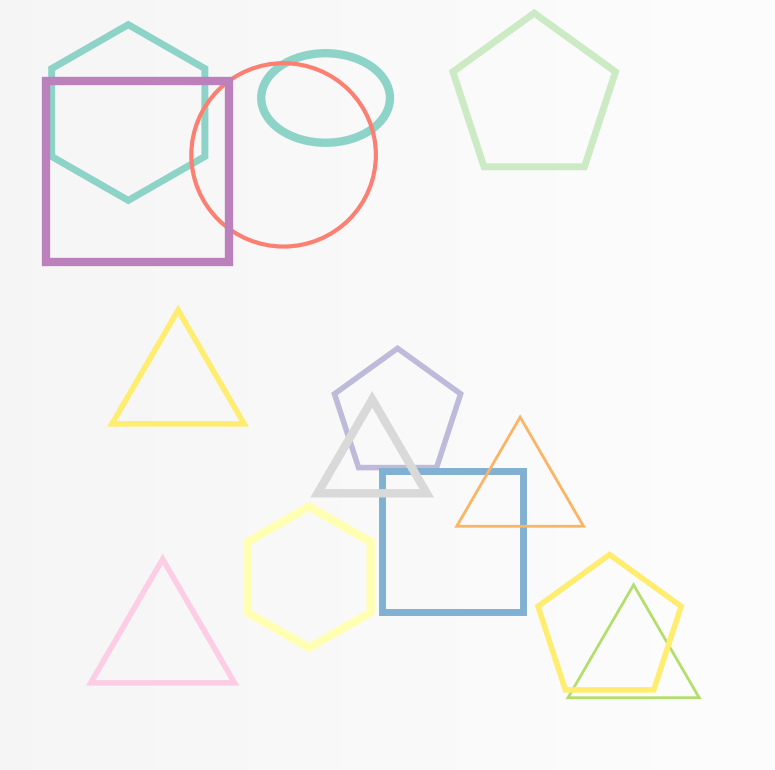[{"shape": "oval", "thickness": 3, "radius": 0.42, "center": [0.42, 0.873]}, {"shape": "hexagon", "thickness": 2.5, "radius": 0.57, "center": [0.166, 0.854]}, {"shape": "hexagon", "thickness": 3, "radius": 0.46, "center": [0.399, 0.25]}, {"shape": "pentagon", "thickness": 2, "radius": 0.43, "center": [0.513, 0.462]}, {"shape": "circle", "thickness": 1.5, "radius": 0.6, "center": [0.366, 0.799]}, {"shape": "square", "thickness": 2.5, "radius": 0.46, "center": [0.584, 0.297]}, {"shape": "triangle", "thickness": 1, "radius": 0.47, "center": [0.671, 0.364]}, {"shape": "triangle", "thickness": 1, "radius": 0.49, "center": [0.818, 0.143]}, {"shape": "triangle", "thickness": 2, "radius": 0.54, "center": [0.21, 0.167]}, {"shape": "triangle", "thickness": 3, "radius": 0.41, "center": [0.48, 0.4]}, {"shape": "square", "thickness": 3, "radius": 0.59, "center": [0.177, 0.777]}, {"shape": "pentagon", "thickness": 2.5, "radius": 0.55, "center": [0.689, 0.873]}, {"shape": "triangle", "thickness": 2, "radius": 0.49, "center": [0.23, 0.499]}, {"shape": "pentagon", "thickness": 2, "radius": 0.49, "center": [0.787, 0.183]}]